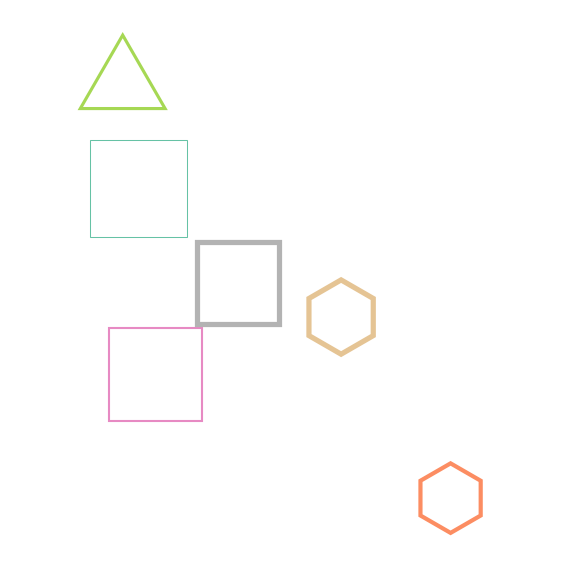[{"shape": "square", "thickness": 0.5, "radius": 0.42, "center": [0.239, 0.673]}, {"shape": "hexagon", "thickness": 2, "radius": 0.3, "center": [0.78, 0.137]}, {"shape": "square", "thickness": 1, "radius": 0.4, "center": [0.269, 0.351]}, {"shape": "triangle", "thickness": 1.5, "radius": 0.42, "center": [0.212, 0.854]}, {"shape": "hexagon", "thickness": 2.5, "radius": 0.32, "center": [0.591, 0.45]}, {"shape": "square", "thickness": 2.5, "radius": 0.36, "center": [0.412, 0.509]}]